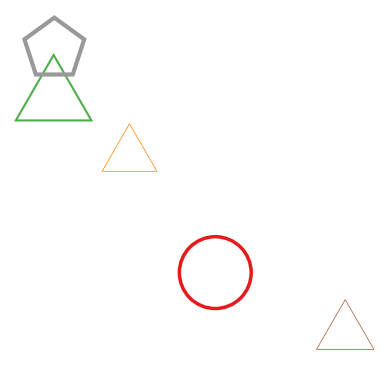[{"shape": "circle", "thickness": 2.5, "radius": 0.47, "center": [0.559, 0.292]}, {"shape": "triangle", "thickness": 1.5, "radius": 0.57, "center": [0.139, 0.744]}, {"shape": "triangle", "thickness": 0.5, "radius": 0.41, "center": [0.336, 0.596]}, {"shape": "triangle", "thickness": 0.5, "radius": 0.43, "center": [0.897, 0.135]}, {"shape": "pentagon", "thickness": 3, "radius": 0.41, "center": [0.141, 0.873]}]